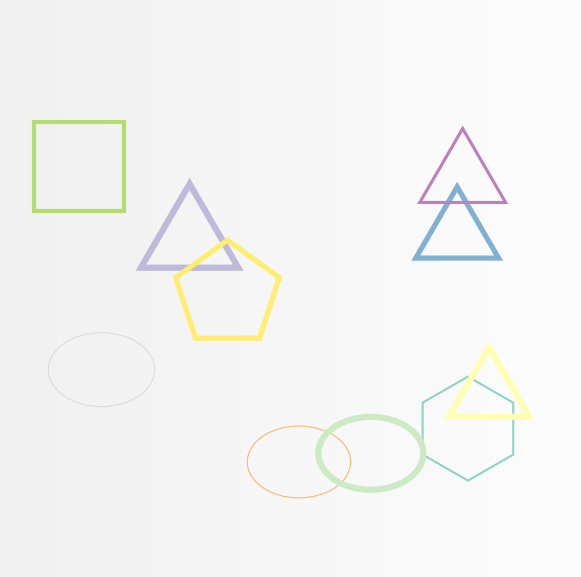[{"shape": "hexagon", "thickness": 1, "radius": 0.45, "center": [0.805, 0.257]}, {"shape": "triangle", "thickness": 3, "radius": 0.4, "center": [0.841, 0.317]}, {"shape": "triangle", "thickness": 3, "radius": 0.48, "center": [0.326, 0.584]}, {"shape": "triangle", "thickness": 2.5, "radius": 0.41, "center": [0.787, 0.593]}, {"shape": "oval", "thickness": 0.5, "radius": 0.44, "center": [0.514, 0.199]}, {"shape": "square", "thickness": 2, "radius": 0.39, "center": [0.135, 0.711]}, {"shape": "oval", "thickness": 0.5, "radius": 0.46, "center": [0.175, 0.359]}, {"shape": "triangle", "thickness": 1.5, "radius": 0.43, "center": [0.796, 0.691]}, {"shape": "oval", "thickness": 3, "radius": 0.45, "center": [0.638, 0.214]}, {"shape": "pentagon", "thickness": 2.5, "radius": 0.47, "center": [0.391, 0.489]}]